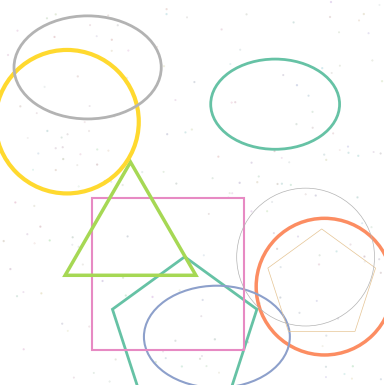[{"shape": "pentagon", "thickness": 2, "radius": 0.99, "center": [0.48, 0.136]}, {"shape": "oval", "thickness": 2, "radius": 0.84, "center": [0.715, 0.729]}, {"shape": "circle", "thickness": 2.5, "radius": 0.89, "center": [0.843, 0.255]}, {"shape": "oval", "thickness": 1.5, "radius": 0.95, "center": [0.563, 0.125]}, {"shape": "square", "thickness": 1.5, "radius": 0.99, "center": [0.437, 0.288]}, {"shape": "triangle", "thickness": 2.5, "radius": 0.98, "center": [0.339, 0.383]}, {"shape": "circle", "thickness": 3, "radius": 0.93, "center": [0.174, 0.684]}, {"shape": "pentagon", "thickness": 0.5, "radius": 0.74, "center": [0.836, 0.258]}, {"shape": "oval", "thickness": 2, "radius": 0.96, "center": [0.228, 0.825]}, {"shape": "circle", "thickness": 0.5, "radius": 0.9, "center": [0.794, 0.332]}]